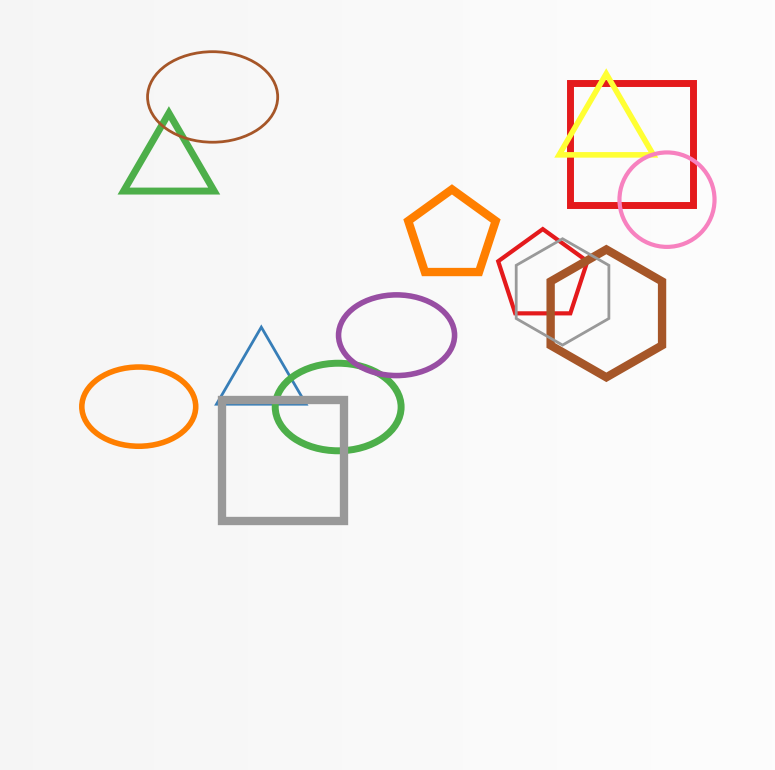[{"shape": "pentagon", "thickness": 1.5, "radius": 0.3, "center": [0.7, 0.642]}, {"shape": "square", "thickness": 2.5, "radius": 0.4, "center": [0.815, 0.812]}, {"shape": "triangle", "thickness": 1, "radius": 0.33, "center": [0.337, 0.508]}, {"shape": "triangle", "thickness": 2.5, "radius": 0.34, "center": [0.218, 0.786]}, {"shape": "oval", "thickness": 2.5, "radius": 0.41, "center": [0.436, 0.471]}, {"shape": "oval", "thickness": 2, "radius": 0.37, "center": [0.512, 0.565]}, {"shape": "pentagon", "thickness": 3, "radius": 0.3, "center": [0.583, 0.695]}, {"shape": "oval", "thickness": 2, "radius": 0.37, "center": [0.179, 0.472]}, {"shape": "triangle", "thickness": 2, "radius": 0.35, "center": [0.782, 0.834]}, {"shape": "hexagon", "thickness": 3, "radius": 0.42, "center": [0.782, 0.593]}, {"shape": "oval", "thickness": 1, "radius": 0.42, "center": [0.274, 0.874]}, {"shape": "circle", "thickness": 1.5, "radius": 0.31, "center": [0.861, 0.741]}, {"shape": "hexagon", "thickness": 1, "radius": 0.35, "center": [0.726, 0.621]}, {"shape": "square", "thickness": 3, "radius": 0.39, "center": [0.365, 0.402]}]